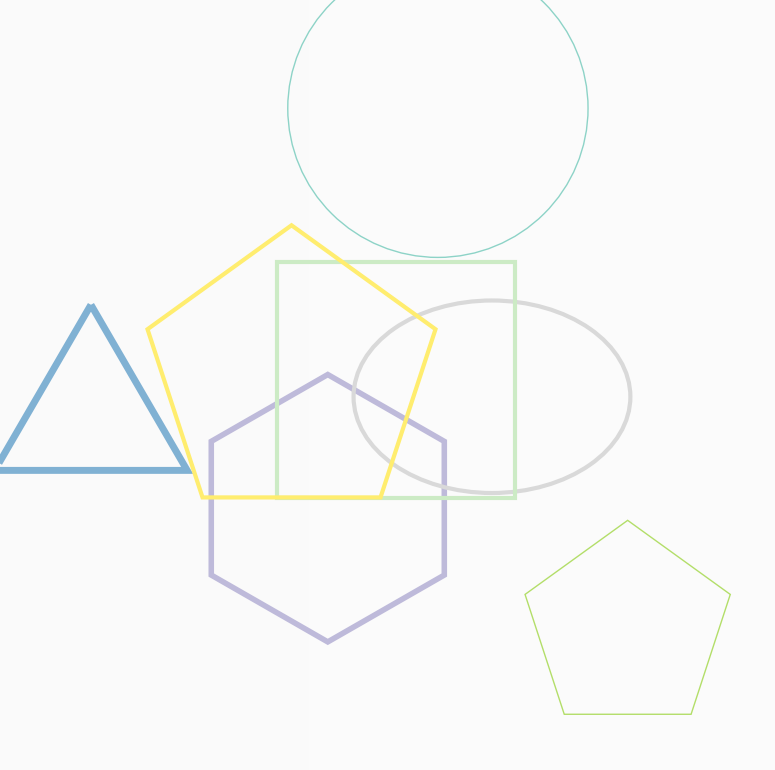[{"shape": "circle", "thickness": 0.5, "radius": 0.97, "center": [0.565, 0.859]}, {"shape": "hexagon", "thickness": 2, "radius": 0.87, "center": [0.423, 0.34]}, {"shape": "triangle", "thickness": 2.5, "radius": 0.72, "center": [0.117, 0.461]}, {"shape": "pentagon", "thickness": 0.5, "radius": 0.7, "center": [0.81, 0.185]}, {"shape": "oval", "thickness": 1.5, "radius": 0.89, "center": [0.635, 0.485]}, {"shape": "square", "thickness": 1.5, "radius": 0.77, "center": [0.511, 0.506]}, {"shape": "pentagon", "thickness": 1.5, "radius": 0.98, "center": [0.376, 0.512]}]